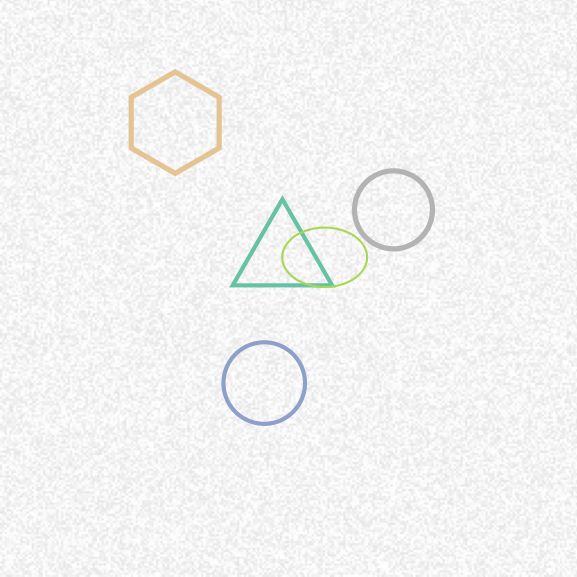[{"shape": "triangle", "thickness": 2, "radius": 0.5, "center": [0.489, 0.555]}, {"shape": "circle", "thickness": 2, "radius": 0.35, "center": [0.458, 0.336]}, {"shape": "oval", "thickness": 1, "radius": 0.37, "center": [0.562, 0.554]}, {"shape": "hexagon", "thickness": 2.5, "radius": 0.44, "center": [0.303, 0.787]}, {"shape": "circle", "thickness": 2.5, "radius": 0.34, "center": [0.681, 0.636]}]